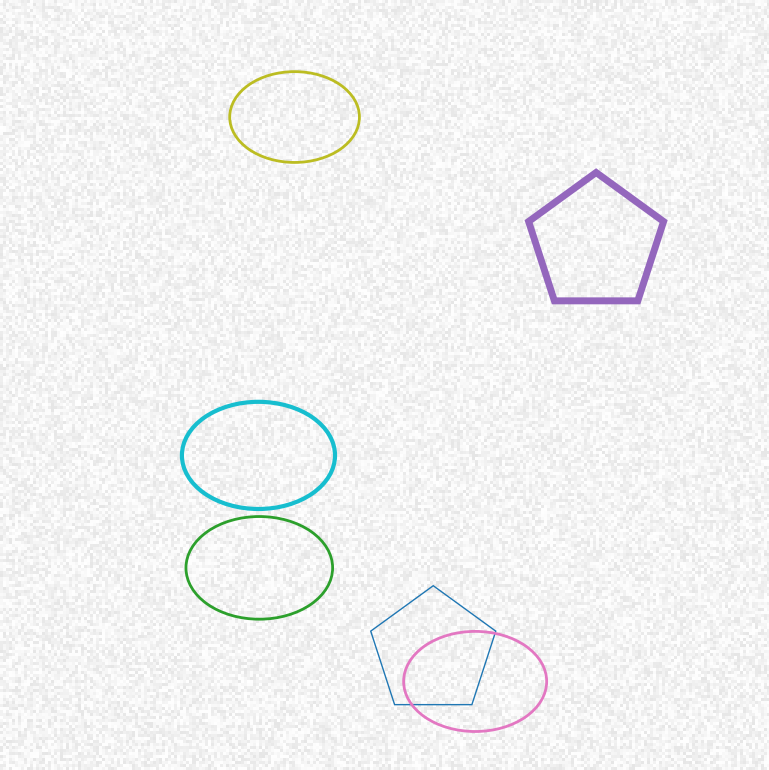[{"shape": "pentagon", "thickness": 0.5, "radius": 0.43, "center": [0.563, 0.154]}, {"shape": "oval", "thickness": 1, "radius": 0.48, "center": [0.337, 0.263]}, {"shape": "pentagon", "thickness": 2.5, "radius": 0.46, "center": [0.774, 0.684]}, {"shape": "oval", "thickness": 1, "radius": 0.46, "center": [0.617, 0.115]}, {"shape": "oval", "thickness": 1, "radius": 0.42, "center": [0.383, 0.848]}, {"shape": "oval", "thickness": 1.5, "radius": 0.5, "center": [0.336, 0.409]}]